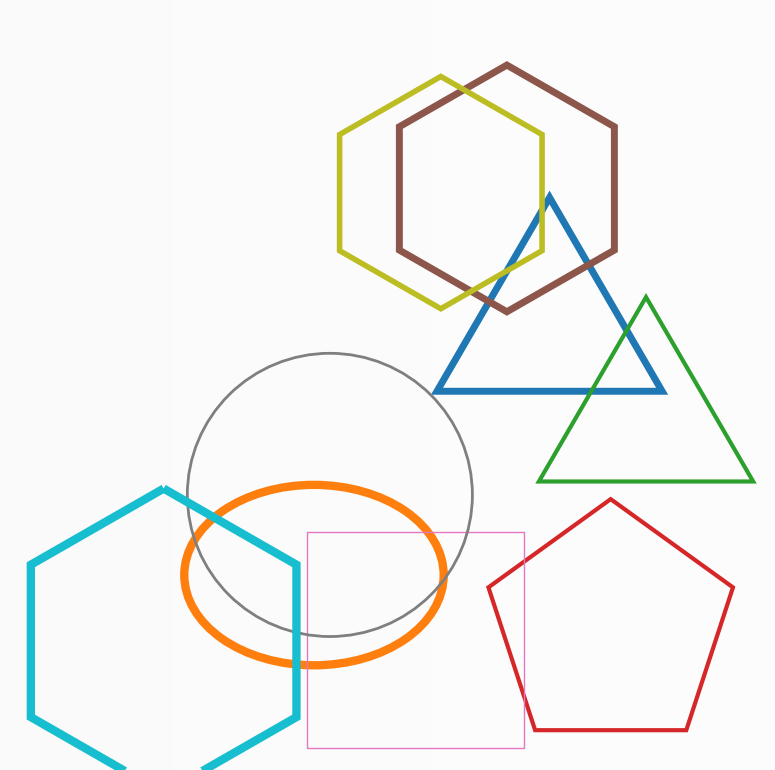[{"shape": "triangle", "thickness": 2.5, "radius": 0.84, "center": [0.709, 0.576]}, {"shape": "oval", "thickness": 3, "radius": 0.84, "center": [0.405, 0.253]}, {"shape": "triangle", "thickness": 1.5, "radius": 0.8, "center": [0.834, 0.455]}, {"shape": "pentagon", "thickness": 1.5, "radius": 0.83, "center": [0.788, 0.186]}, {"shape": "hexagon", "thickness": 2.5, "radius": 0.8, "center": [0.654, 0.755]}, {"shape": "square", "thickness": 0.5, "radius": 0.7, "center": [0.536, 0.169]}, {"shape": "circle", "thickness": 1, "radius": 0.92, "center": [0.426, 0.357]}, {"shape": "hexagon", "thickness": 2, "radius": 0.75, "center": [0.569, 0.75]}, {"shape": "hexagon", "thickness": 3, "radius": 0.99, "center": [0.211, 0.168]}]